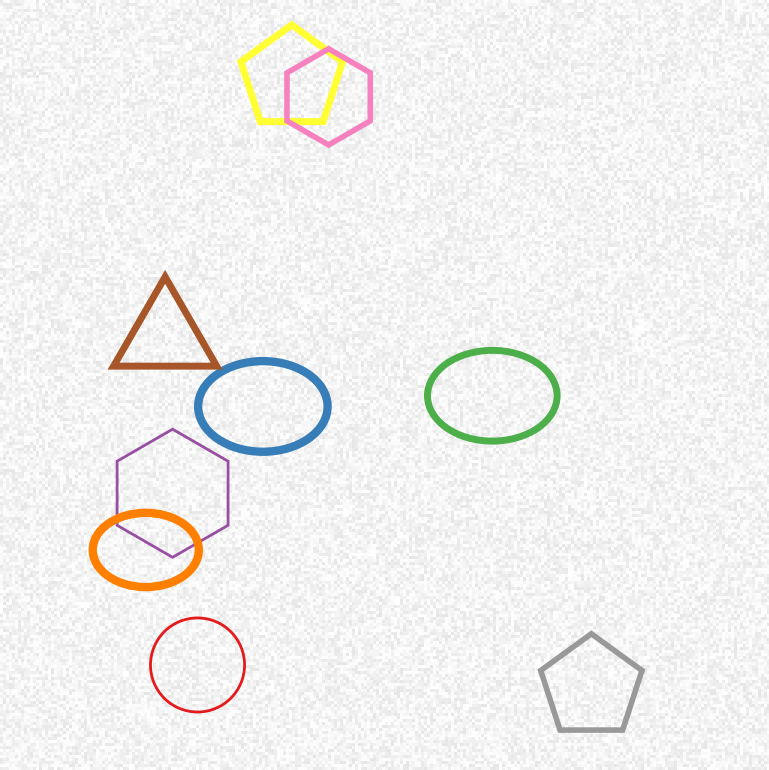[{"shape": "circle", "thickness": 1, "radius": 0.31, "center": [0.257, 0.136]}, {"shape": "oval", "thickness": 3, "radius": 0.42, "center": [0.341, 0.472]}, {"shape": "oval", "thickness": 2.5, "radius": 0.42, "center": [0.639, 0.486]}, {"shape": "hexagon", "thickness": 1, "radius": 0.42, "center": [0.224, 0.359]}, {"shape": "oval", "thickness": 3, "radius": 0.34, "center": [0.189, 0.286]}, {"shape": "pentagon", "thickness": 2.5, "radius": 0.35, "center": [0.379, 0.898]}, {"shape": "triangle", "thickness": 2.5, "radius": 0.39, "center": [0.214, 0.563]}, {"shape": "hexagon", "thickness": 2, "radius": 0.31, "center": [0.427, 0.874]}, {"shape": "pentagon", "thickness": 2, "radius": 0.35, "center": [0.768, 0.108]}]